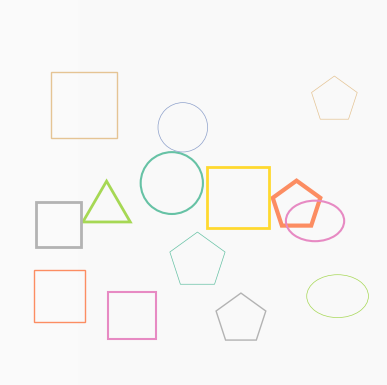[{"shape": "pentagon", "thickness": 0.5, "radius": 0.37, "center": [0.51, 0.322]}, {"shape": "circle", "thickness": 1.5, "radius": 0.4, "center": [0.443, 0.525]}, {"shape": "pentagon", "thickness": 3, "radius": 0.32, "center": [0.765, 0.466]}, {"shape": "square", "thickness": 1, "radius": 0.33, "center": [0.153, 0.231]}, {"shape": "circle", "thickness": 0.5, "radius": 0.32, "center": [0.472, 0.669]}, {"shape": "square", "thickness": 1.5, "radius": 0.3, "center": [0.341, 0.181]}, {"shape": "oval", "thickness": 1.5, "radius": 0.38, "center": [0.813, 0.426]}, {"shape": "triangle", "thickness": 2, "radius": 0.35, "center": [0.275, 0.459]}, {"shape": "oval", "thickness": 0.5, "radius": 0.4, "center": [0.871, 0.231]}, {"shape": "square", "thickness": 2, "radius": 0.4, "center": [0.614, 0.487]}, {"shape": "square", "thickness": 1, "radius": 0.43, "center": [0.216, 0.727]}, {"shape": "pentagon", "thickness": 0.5, "radius": 0.31, "center": [0.863, 0.741]}, {"shape": "pentagon", "thickness": 1, "radius": 0.34, "center": [0.622, 0.171]}, {"shape": "square", "thickness": 2, "radius": 0.29, "center": [0.15, 0.417]}]